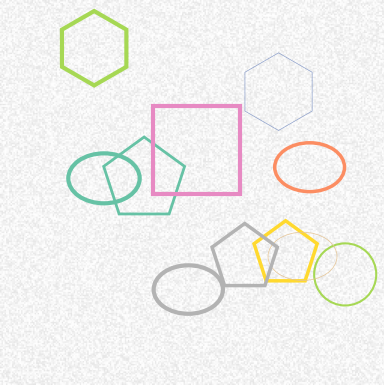[{"shape": "pentagon", "thickness": 2, "radius": 0.55, "center": [0.374, 0.534]}, {"shape": "oval", "thickness": 3, "radius": 0.46, "center": [0.27, 0.537]}, {"shape": "oval", "thickness": 2.5, "radius": 0.45, "center": [0.804, 0.566]}, {"shape": "hexagon", "thickness": 0.5, "radius": 0.5, "center": [0.723, 0.762]}, {"shape": "square", "thickness": 3, "radius": 0.57, "center": [0.51, 0.611]}, {"shape": "circle", "thickness": 1.5, "radius": 0.4, "center": [0.897, 0.287]}, {"shape": "hexagon", "thickness": 3, "radius": 0.48, "center": [0.245, 0.875]}, {"shape": "pentagon", "thickness": 2.5, "radius": 0.43, "center": [0.742, 0.34]}, {"shape": "oval", "thickness": 0.5, "radius": 0.45, "center": [0.786, 0.334]}, {"shape": "pentagon", "thickness": 2.5, "radius": 0.45, "center": [0.636, 0.33]}, {"shape": "oval", "thickness": 3, "radius": 0.45, "center": [0.489, 0.248]}]